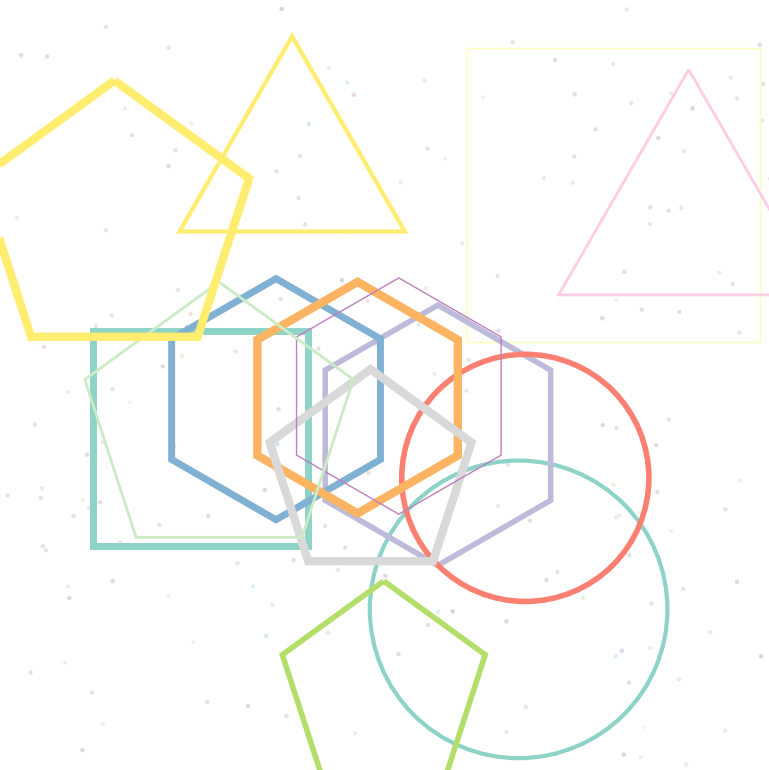[{"shape": "square", "thickness": 2.5, "radius": 0.7, "center": [0.26, 0.431]}, {"shape": "circle", "thickness": 1.5, "radius": 0.97, "center": [0.674, 0.209]}, {"shape": "square", "thickness": 0.5, "radius": 0.95, "center": [0.797, 0.746]}, {"shape": "hexagon", "thickness": 2, "radius": 0.85, "center": [0.569, 0.435]}, {"shape": "circle", "thickness": 2, "radius": 0.8, "center": [0.682, 0.379]}, {"shape": "hexagon", "thickness": 2.5, "radius": 0.78, "center": [0.358, 0.482]}, {"shape": "hexagon", "thickness": 3, "radius": 0.75, "center": [0.464, 0.484]}, {"shape": "pentagon", "thickness": 2, "radius": 0.69, "center": [0.498, 0.107]}, {"shape": "triangle", "thickness": 1, "radius": 0.98, "center": [0.894, 0.715]}, {"shape": "pentagon", "thickness": 3, "radius": 0.69, "center": [0.481, 0.383]}, {"shape": "hexagon", "thickness": 0.5, "radius": 0.77, "center": [0.518, 0.486]}, {"shape": "pentagon", "thickness": 1, "radius": 0.92, "center": [0.284, 0.45]}, {"shape": "pentagon", "thickness": 3, "radius": 0.92, "center": [0.149, 0.711]}, {"shape": "triangle", "thickness": 1.5, "radius": 0.85, "center": [0.379, 0.784]}]